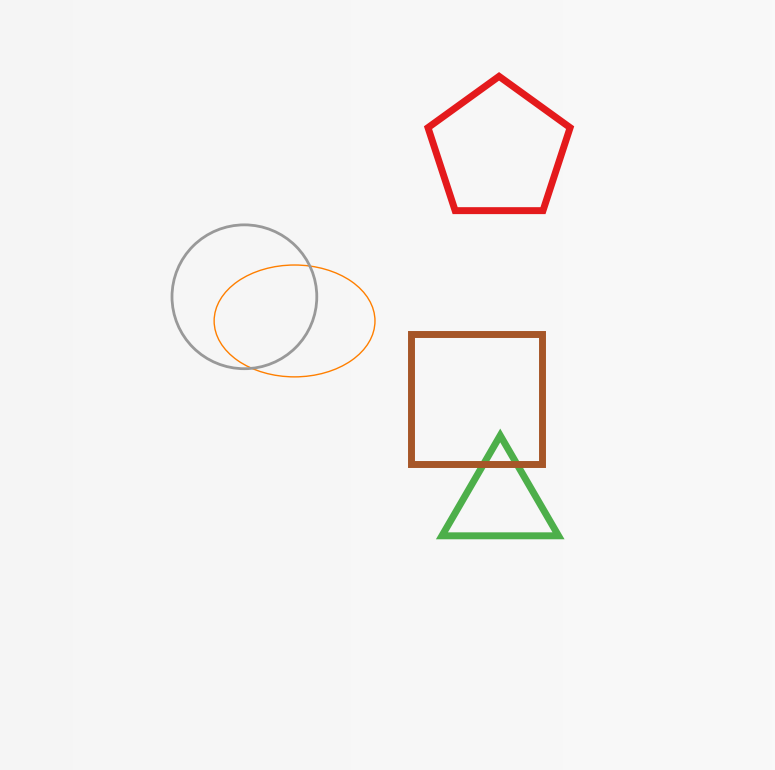[{"shape": "pentagon", "thickness": 2.5, "radius": 0.48, "center": [0.644, 0.804]}, {"shape": "triangle", "thickness": 2.5, "radius": 0.43, "center": [0.645, 0.348]}, {"shape": "oval", "thickness": 0.5, "radius": 0.52, "center": [0.38, 0.583]}, {"shape": "square", "thickness": 2.5, "radius": 0.42, "center": [0.615, 0.482]}, {"shape": "circle", "thickness": 1, "radius": 0.47, "center": [0.315, 0.615]}]